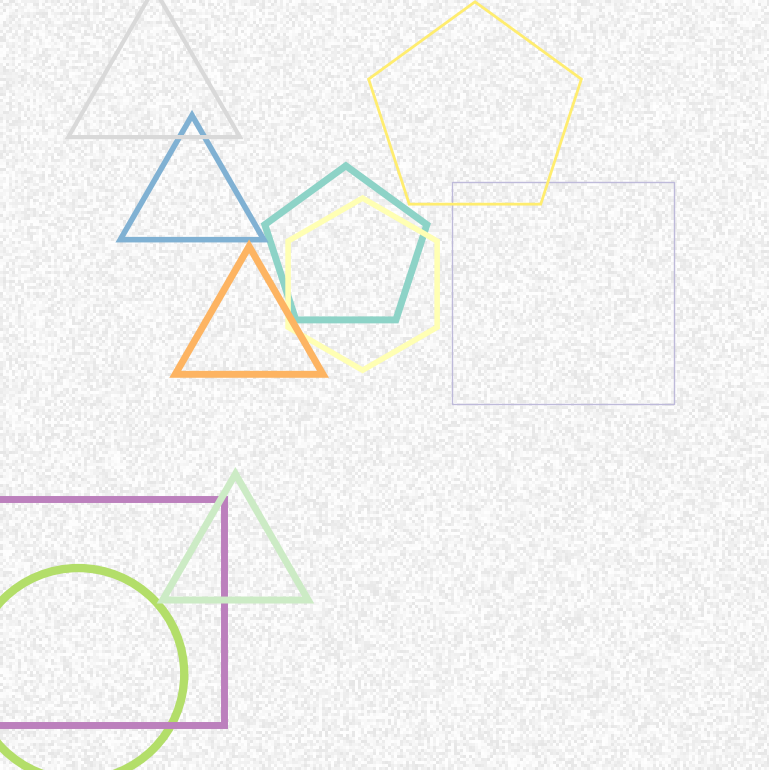[{"shape": "pentagon", "thickness": 2.5, "radius": 0.55, "center": [0.449, 0.674]}, {"shape": "hexagon", "thickness": 2, "radius": 0.56, "center": [0.471, 0.631]}, {"shape": "square", "thickness": 0.5, "radius": 0.72, "center": [0.731, 0.62]}, {"shape": "triangle", "thickness": 2, "radius": 0.54, "center": [0.249, 0.743]}, {"shape": "triangle", "thickness": 2.5, "radius": 0.55, "center": [0.324, 0.569]}, {"shape": "circle", "thickness": 3, "radius": 0.69, "center": [0.102, 0.125]}, {"shape": "triangle", "thickness": 1.5, "radius": 0.64, "center": [0.2, 0.886]}, {"shape": "square", "thickness": 2.5, "radius": 0.73, "center": [0.145, 0.206]}, {"shape": "triangle", "thickness": 2.5, "radius": 0.55, "center": [0.306, 0.275]}, {"shape": "pentagon", "thickness": 1, "radius": 0.73, "center": [0.617, 0.852]}]